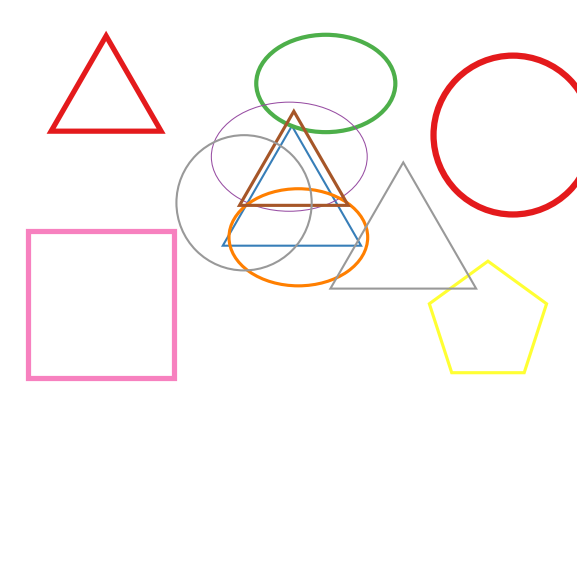[{"shape": "triangle", "thickness": 2.5, "radius": 0.55, "center": [0.184, 0.827]}, {"shape": "circle", "thickness": 3, "radius": 0.69, "center": [0.888, 0.765]}, {"shape": "triangle", "thickness": 1, "radius": 0.69, "center": [0.505, 0.643]}, {"shape": "oval", "thickness": 2, "radius": 0.6, "center": [0.564, 0.855]}, {"shape": "oval", "thickness": 0.5, "radius": 0.67, "center": [0.501, 0.728]}, {"shape": "oval", "thickness": 1.5, "radius": 0.6, "center": [0.517, 0.588]}, {"shape": "pentagon", "thickness": 1.5, "radius": 0.53, "center": [0.845, 0.44]}, {"shape": "triangle", "thickness": 1.5, "radius": 0.54, "center": [0.509, 0.698]}, {"shape": "square", "thickness": 2.5, "radius": 0.63, "center": [0.175, 0.472]}, {"shape": "triangle", "thickness": 1, "radius": 0.73, "center": [0.698, 0.572]}, {"shape": "circle", "thickness": 1, "radius": 0.59, "center": [0.423, 0.648]}]